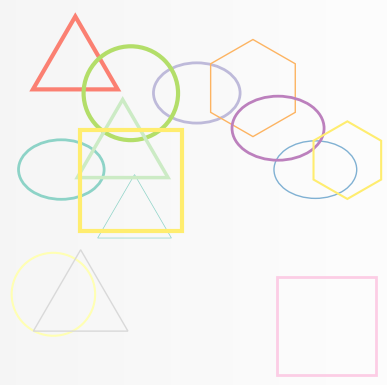[{"shape": "triangle", "thickness": 0.5, "radius": 0.55, "center": [0.347, 0.437]}, {"shape": "oval", "thickness": 2, "radius": 0.55, "center": [0.158, 0.56]}, {"shape": "circle", "thickness": 1.5, "radius": 0.54, "center": [0.138, 0.236]}, {"shape": "oval", "thickness": 2, "radius": 0.56, "center": [0.508, 0.759]}, {"shape": "triangle", "thickness": 3, "radius": 0.63, "center": [0.194, 0.831]}, {"shape": "oval", "thickness": 1, "radius": 0.53, "center": [0.814, 0.559]}, {"shape": "hexagon", "thickness": 1, "radius": 0.63, "center": [0.653, 0.771]}, {"shape": "circle", "thickness": 3, "radius": 0.61, "center": [0.338, 0.758]}, {"shape": "square", "thickness": 2, "radius": 0.64, "center": [0.842, 0.153]}, {"shape": "triangle", "thickness": 1, "radius": 0.7, "center": [0.208, 0.21]}, {"shape": "oval", "thickness": 2, "radius": 0.59, "center": [0.718, 0.667]}, {"shape": "triangle", "thickness": 2.5, "radius": 0.68, "center": [0.317, 0.606]}, {"shape": "hexagon", "thickness": 1.5, "radius": 0.5, "center": [0.896, 0.584]}, {"shape": "square", "thickness": 3, "radius": 0.65, "center": [0.338, 0.531]}]